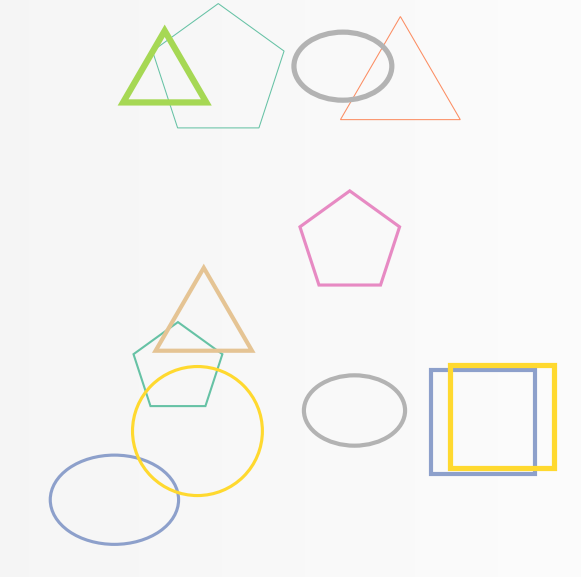[{"shape": "pentagon", "thickness": 0.5, "radius": 0.6, "center": [0.376, 0.874]}, {"shape": "pentagon", "thickness": 1, "radius": 0.4, "center": [0.306, 0.361]}, {"shape": "triangle", "thickness": 0.5, "radius": 0.6, "center": [0.689, 0.851]}, {"shape": "square", "thickness": 2, "radius": 0.45, "center": [0.831, 0.268]}, {"shape": "oval", "thickness": 1.5, "radius": 0.55, "center": [0.197, 0.134]}, {"shape": "pentagon", "thickness": 1.5, "radius": 0.45, "center": [0.602, 0.578]}, {"shape": "triangle", "thickness": 3, "radius": 0.41, "center": [0.283, 0.863]}, {"shape": "circle", "thickness": 1.5, "radius": 0.56, "center": [0.34, 0.253]}, {"shape": "square", "thickness": 2.5, "radius": 0.45, "center": [0.864, 0.278]}, {"shape": "triangle", "thickness": 2, "radius": 0.48, "center": [0.351, 0.44]}, {"shape": "oval", "thickness": 2.5, "radius": 0.42, "center": [0.59, 0.885]}, {"shape": "oval", "thickness": 2, "radius": 0.44, "center": [0.61, 0.288]}]